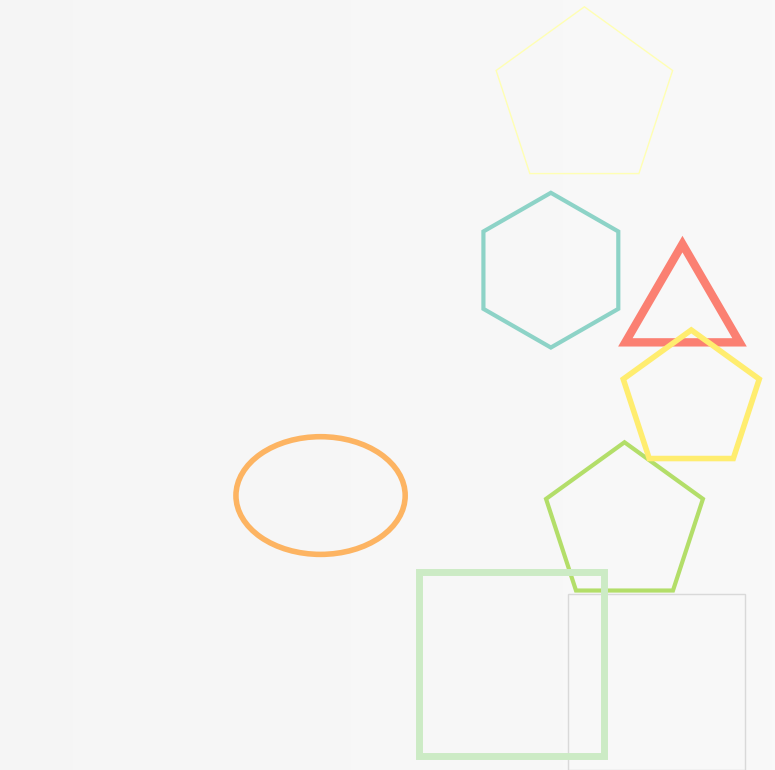[{"shape": "hexagon", "thickness": 1.5, "radius": 0.5, "center": [0.711, 0.649]}, {"shape": "pentagon", "thickness": 0.5, "radius": 0.6, "center": [0.754, 0.871]}, {"shape": "triangle", "thickness": 3, "radius": 0.43, "center": [0.881, 0.598]}, {"shape": "oval", "thickness": 2, "radius": 0.55, "center": [0.414, 0.356]}, {"shape": "pentagon", "thickness": 1.5, "radius": 0.53, "center": [0.806, 0.319]}, {"shape": "square", "thickness": 0.5, "radius": 0.57, "center": [0.847, 0.114]}, {"shape": "square", "thickness": 2.5, "radius": 0.6, "center": [0.66, 0.138]}, {"shape": "pentagon", "thickness": 2, "radius": 0.46, "center": [0.892, 0.479]}]